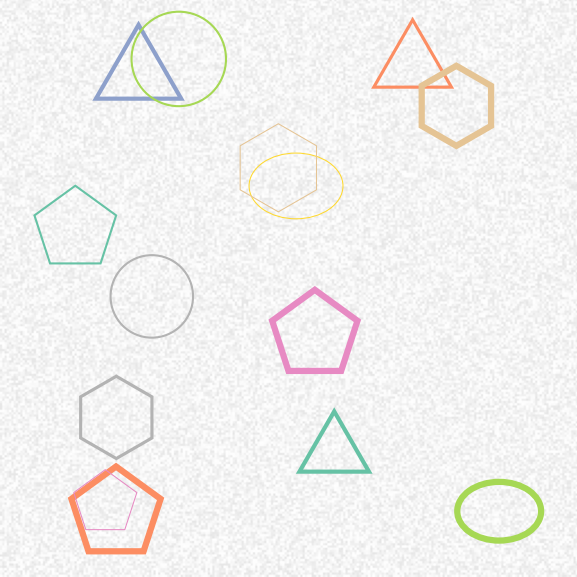[{"shape": "pentagon", "thickness": 1, "radius": 0.37, "center": [0.13, 0.603]}, {"shape": "triangle", "thickness": 2, "radius": 0.35, "center": [0.579, 0.217]}, {"shape": "triangle", "thickness": 1.5, "radius": 0.39, "center": [0.715, 0.887]}, {"shape": "pentagon", "thickness": 3, "radius": 0.41, "center": [0.201, 0.11]}, {"shape": "triangle", "thickness": 2, "radius": 0.43, "center": [0.24, 0.871]}, {"shape": "pentagon", "thickness": 0.5, "radius": 0.29, "center": [0.182, 0.128]}, {"shape": "pentagon", "thickness": 3, "radius": 0.39, "center": [0.545, 0.42]}, {"shape": "circle", "thickness": 1, "radius": 0.41, "center": [0.31, 0.897]}, {"shape": "oval", "thickness": 3, "radius": 0.36, "center": [0.864, 0.114]}, {"shape": "oval", "thickness": 0.5, "radius": 0.41, "center": [0.513, 0.677]}, {"shape": "hexagon", "thickness": 3, "radius": 0.35, "center": [0.79, 0.816]}, {"shape": "hexagon", "thickness": 0.5, "radius": 0.38, "center": [0.482, 0.709]}, {"shape": "hexagon", "thickness": 1.5, "radius": 0.36, "center": [0.201, 0.276]}, {"shape": "circle", "thickness": 1, "radius": 0.36, "center": [0.263, 0.486]}]